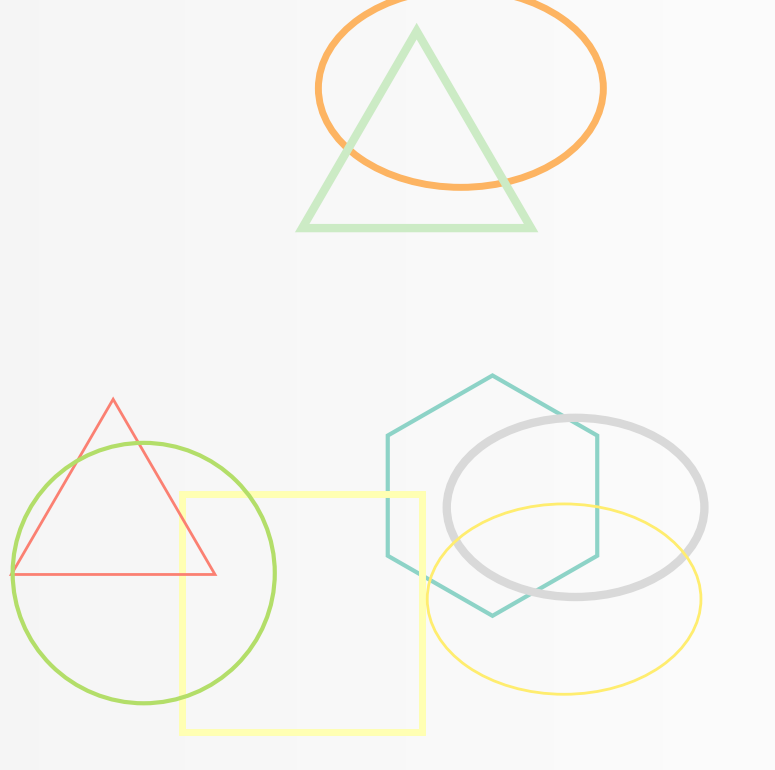[{"shape": "hexagon", "thickness": 1.5, "radius": 0.78, "center": [0.635, 0.356]}, {"shape": "square", "thickness": 2.5, "radius": 0.77, "center": [0.389, 0.204]}, {"shape": "triangle", "thickness": 1, "radius": 0.76, "center": [0.146, 0.33]}, {"shape": "oval", "thickness": 2.5, "radius": 0.92, "center": [0.595, 0.885]}, {"shape": "circle", "thickness": 1.5, "radius": 0.85, "center": [0.185, 0.256]}, {"shape": "oval", "thickness": 3, "radius": 0.83, "center": [0.743, 0.341]}, {"shape": "triangle", "thickness": 3, "radius": 0.85, "center": [0.538, 0.789]}, {"shape": "oval", "thickness": 1, "radius": 0.88, "center": [0.728, 0.222]}]